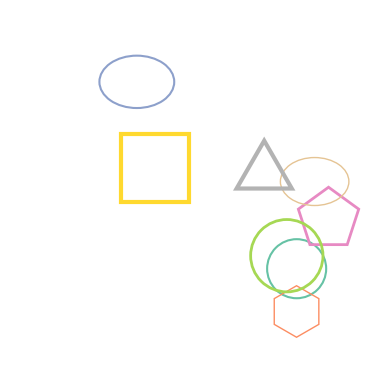[{"shape": "circle", "thickness": 1.5, "radius": 0.38, "center": [0.771, 0.302]}, {"shape": "hexagon", "thickness": 1, "radius": 0.33, "center": [0.77, 0.191]}, {"shape": "oval", "thickness": 1.5, "radius": 0.49, "center": [0.355, 0.787]}, {"shape": "pentagon", "thickness": 2, "radius": 0.41, "center": [0.853, 0.431]}, {"shape": "circle", "thickness": 2, "radius": 0.47, "center": [0.745, 0.336]}, {"shape": "square", "thickness": 3, "radius": 0.44, "center": [0.403, 0.564]}, {"shape": "oval", "thickness": 1, "radius": 0.44, "center": [0.817, 0.529]}, {"shape": "triangle", "thickness": 3, "radius": 0.41, "center": [0.686, 0.552]}]